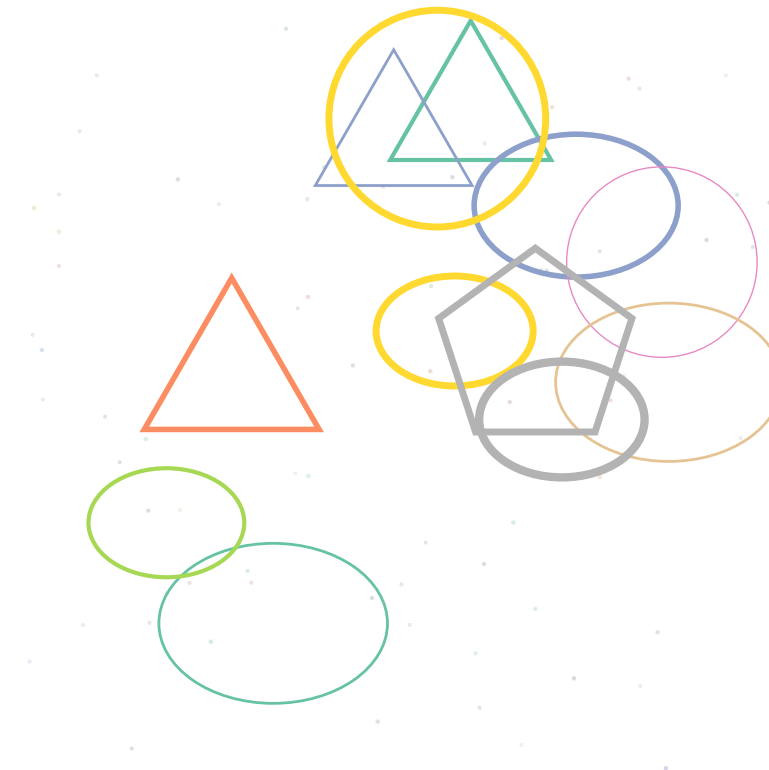[{"shape": "oval", "thickness": 1, "radius": 0.74, "center": [0.355, 0.19]}, {"shape": "triangle", "thickness": 1.5, "radius": 0.6, "center": [0.611, 0.853]}, {"shape": "triangle", "thickness": 2, "radius": 0.66, "center": [0.301, 0.508]}, {"shape": "oval", "thickness": 2, "radius": 0.66, "center": [0.748, 0.733]}, {"shape": "triangle", "thickness": 1, "radius": 0.59, "center": [0.511, 0.818]}, {"shape": "circle", "thickness": 0.5, "radius": 0.62, "center": [0.86, 0.66]}, {"shape": "oval", "thickness": 1.5, "radius": 0.51, "center": [0.216, 0.321]}, {"shape": "oval", "thickness": 2.5, "radius": 0.51, "center": [0.59, 0.57]}, {"shape": "circle", "thickness": 2.5, "radius": 0.7, "center": [0.568, 0.846]}, {"shape": "oval", "thickness": 1, "radius": 0.73, "center": [0.868, 0.504]}, {"shape": "pentagon", "thickness": 2.5, "radius": 0.66, "center": [0.695, 0.546]}, {"shape": "oval", "thickness": 3, "radius": 0.54, "center": [0.73, 0.455]}]